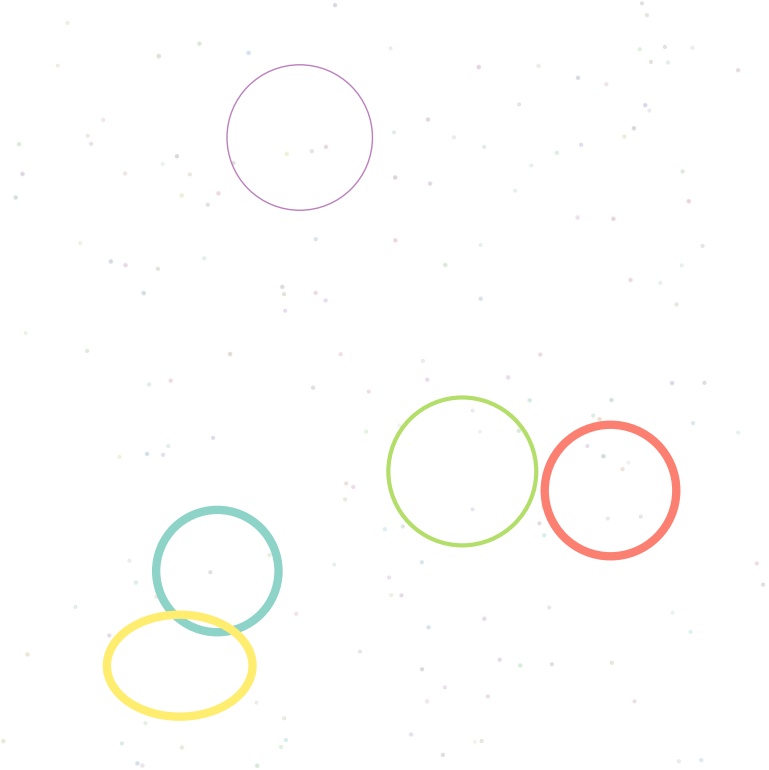[{"shape": "circle", "thickness": 3, "radius": 0.4, "center": [0.282, 0.258]}, {"shape": "circle", "thickness": 3, "radius": 0.43, "center": [0.793, 0.363]}, {"shape": "circle", "thickness": 1.5, "radius": 0.48, "center": [0.6, 0.388]}, {"shape": "circle", "thickness": 0.5, "radius": 0.47, "center": [0.389, 0.821]}, {"shape": "oval", "thickness": 3, "radius": 0.47, "center": [0.233, 0.135]}]